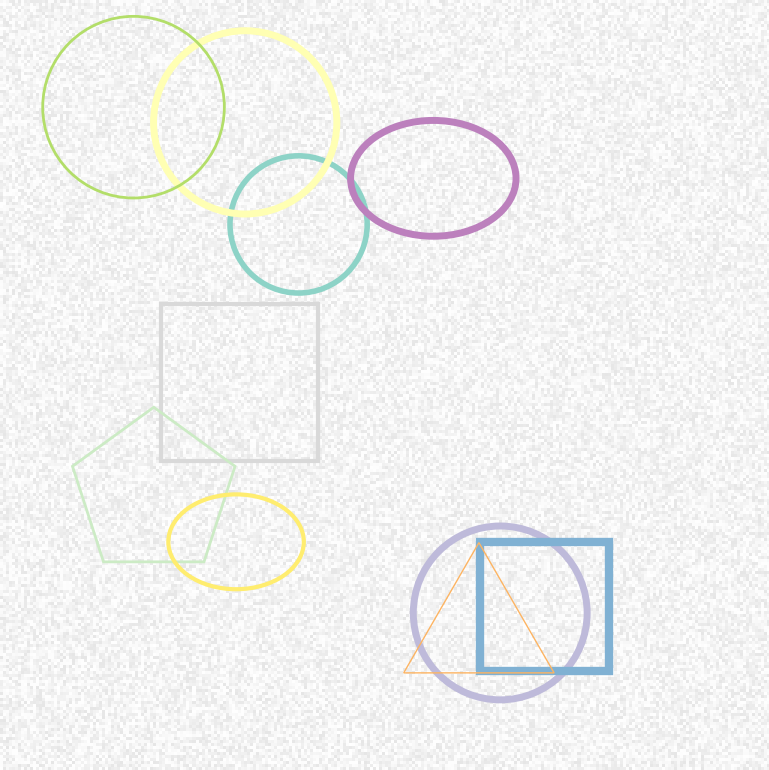[{"shape": "circle", "thickness": 2, "radius": 0.45, "center": [0.388, 0.709]}, {"shape": "circle", "thickness": 2.5, "radius": 0.6, "center": [0.318, 0.841]}, {"shape": "circle", "thickness": 2.5, "radius": 0.56, "center": [0.65, 0.204]}, {"shape": "square", "thickness": 3, "radius": 0.42, "center": [0.707, 0.212]}, {"shape": "triangle", "thickness": 0.5, "radius": 0.56, "center": [0.622, 0.183]}, {"shape": "circle", "thickness": 1, "radius": 0.59, "center": [0.173, 0.861]}, {"shape": "square", "thickness": 1.5, "radius": 0.51, "center": [0.312, 0.503]}, {"shape": "oval", "thickness": 2.5, "radius": 0.54, "center": [0.563, 0.768]}, {"shape": "pentagon", "thickness": 1, "radius": 0.55, "center": [0.2, 0.36]}, {"shape": "oval", "thickness": 1.5, "radius": 0.44, "center": [0.307, 0.296]}]